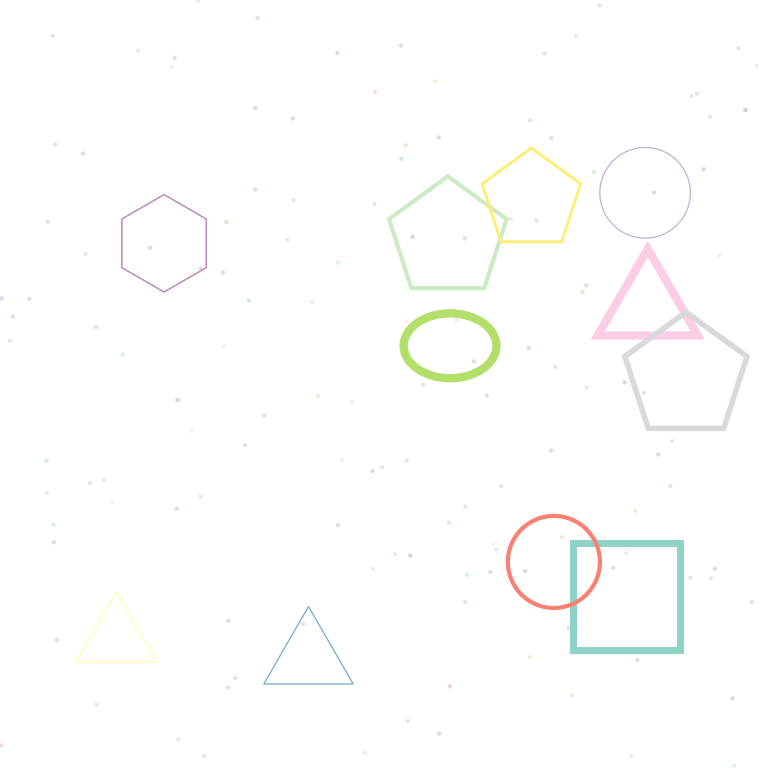[{"shape": "square", "thickness": 2.5, "radius": 0.35, "center": [0.814, 0.225]}, {"shape": "triangle", "thickness": 0.5, "radius": 0.3, "center": [0.151, 0.171]}, {"shape": "circle", "thickness": 0.5, "radius": 0.29, "center": [0.838, 0.75]}, {"shape": "circle", "thickness": 1.5, "radius": 0.3, "center": [0.719, 0.27]}, {"shape": "triangle", "thickness": 0.5, "radius": 0.34, "center": [0.401, 0.145]}, {"shape": "oval", "thickness": 3, "radius": 0.3, "center": [0.585, 0.551]}, {"shape": "triangle", "thickness": 3, "radius": 0.38, "center": [0.841, 0.602]}, {"shape": "pentagon", "thickness": 2, "radius": 0.42, "center": [0.891, 0.511]}, {"shape": "hexagon", "thickness": 0.5, "radius": 0.32, "center": [0.213, 0.684]}, {"shape": "pentagon", "thickness": 1.5, "radius": 0.4, "center": [0.582, 0.691]}, {"shape": "pentagon", "thickness": 1, "radius": 0.34, "center": [0.69, 0.74]}]